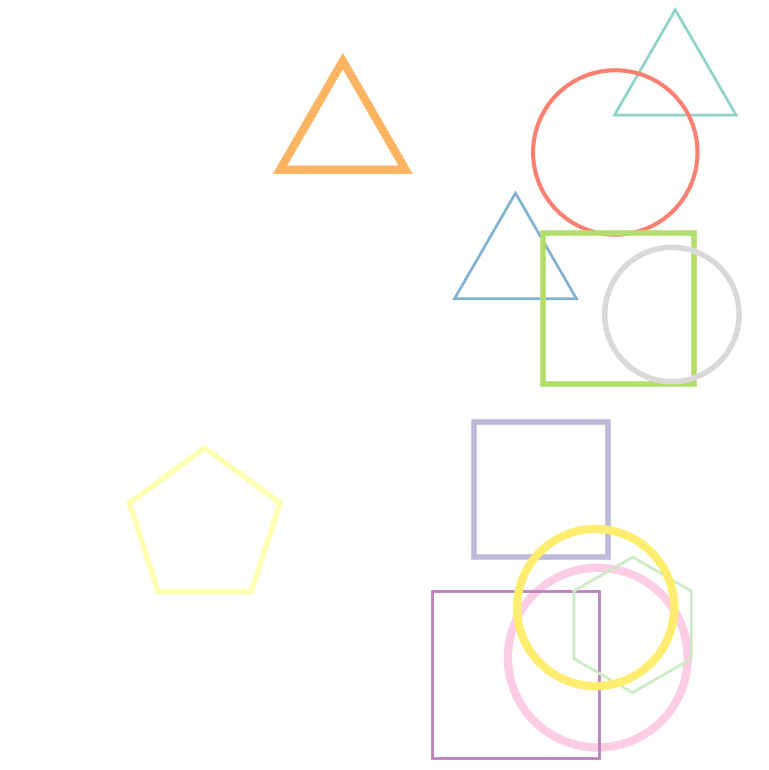[{"shape": "triangle", "thickness": 1, "radius": 0.46, "center": [0.877, 0.896]}, {"shape": "pentagon", "thickness": 2, "radius": 0.52, "center": [0.266, 0.315]}, {"shape": "square", "thickness": 2, "radius": 0.44, "center": [0.703, 0.365]}, {"shape": "circle", "thickness": 1.5, "radius": 0.53, "center": [0.799, 0.802]}, {"shape": "triangle", "thickness": 1, "radius": 0.46, "center": [0.669, 0.658]}, {"shape": "triangle", "thickness": 3, "radius": 0.47, "center": [0.445, 0.827]}, {"shape": "square", "thickness": 2, "radius": 0.49, "center": [0.804, 0.6]}, {"shape": "circle", "thickness": 3, "radius": 0.58, "center": [0.776, 0.146]}, {"shape": "circle", "thickness": 2, "radius": 0.44, "center": [0.873, 0.592]}, {"shape": "square", "thickness": 1, "radius": 0.54, "center": [0.669, 0.124]}, {"shape": "hexagon", "thickness": 1, "radius": 0.44, "center": [0.822, 0.189]}, {"shape": "circle", "thickness": 3, "radius": 0.51, "center": [0.773, 0.211]}]